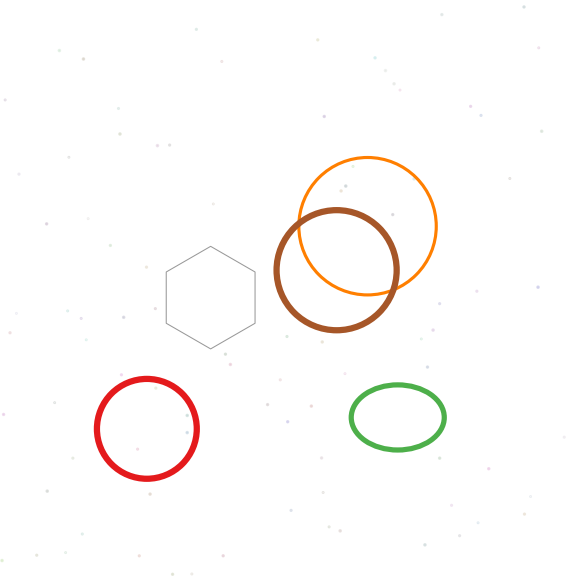[{"shape": "circle", "thickness": 3, "radius": 0.43, "center": [0.254, 0.257]}, {"shape": "oval", "thickness": 2.5, "radius": 0.4, "center": [0.689, 0.276]}, {"shape": "circle", "thickness": 1.5, "radius": 0.59, "center": [0.636, 0.607]}, {"shape": "circle", "thickness": 3, "radius": 0.52, "center": [0.583, 0.531]}, {"shape": "hexagon", "thickness": 0.5, "radius": 0.44, "center": [0.365, 0.484]}]